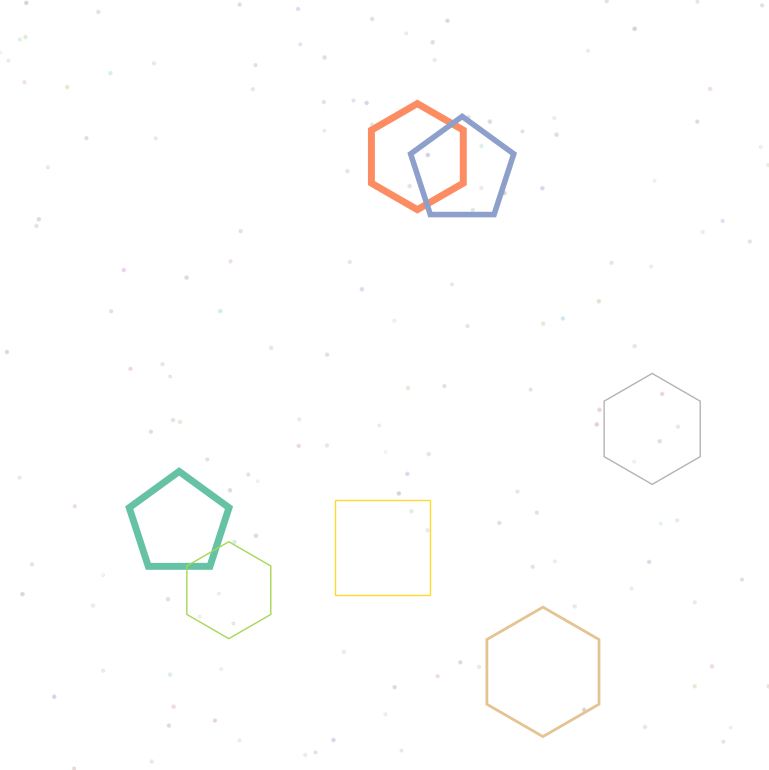[{"shape": "pentagon", "thickness": 2.5, "radius": 0.34, "center": [0.233, 0.32]}, {"shape": "hexagon", "thickness": 2.5, "radius": 0.34, "center": [0.542, 0.797]}, {"shape": "pentagon", "thickness": 2, "radius": 0.35, "center": [0.6, 0.778]}, {"shape": "hexagon", "thickness": 0.5, "radius": 0.31, "center": [0.297, 0.234]}, {"shape": "square", "thickness": 0.5, "radius": 0.31, "center": [0.496, 0.29]}, {"shape": "hexagon", "thickness": 1, "radius": 0.42, "center": [0.705, 0.127]}, {"shape": "hexagon", "thickness": 0.5, "radius": 0.36, "center": [0.847, 0.443]}]